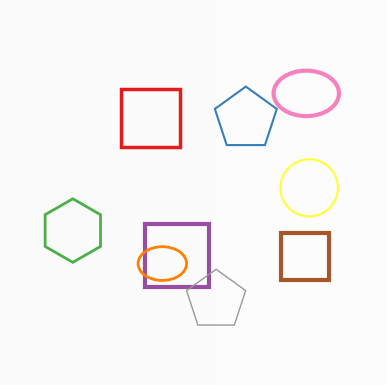[{"shape": "square", "thickness": 2.5, "radius": 0.38, "center": [0.389, 0.694]}, {"shape": "pentagon", "thickness": 1.5, "radius": 0.42, "center": [0.634, 0.691]}, {"shape": "hexagon", "thickness": 2, "radius": 0.41, "center": [0.188, 0.401]}, {"shape": "square", "thickness": 3, "radius": 0.41, "center": [0.457, 0.336]}, {"shape": "oval", "thickness": 2, "radius": 0.31, "center": [0.419, 0.315]}, {"shape": "circle", "thickness": 1.5, "radius": 0.37, "center": [0.798, 0.512]}, {"shape": "square", "thickness": 3, "radius": 0.31, "center": [0.786, 0.334]}, {"shape": "oval", "thickness": 3, "radius": 0.42, "center": [0.79, 0.757]}, {"shape": "pentagon", "thickness": 1, "radius": 0.4, "center": [0.558, 0.22]}]